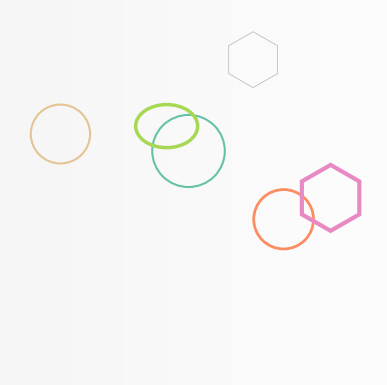[{"shape": "circle", "thickness": 1.5, "radius": 0.47, "center": [0.486, 0.608]}, {"shape": "circle", "thickness": 2, "radius": 0.39, "center": [0.732, 0.43]}, {"shape": "hexagon", "thickness": 3, "radius": 0.43, "center": [0.853, 0.486]}, {"shape": "oval", "thickness": 2.5, "radius": 0.4, "center": [0.43, 0.672]}, {"shape": "circle", "thickness": 1.5, "radius": 0.38, "center": [0.156, 0.652]}, {"shape": "hexagon", "thickness": 0.5, "radius": 0.36, "center": [0.653, 0.845]}]